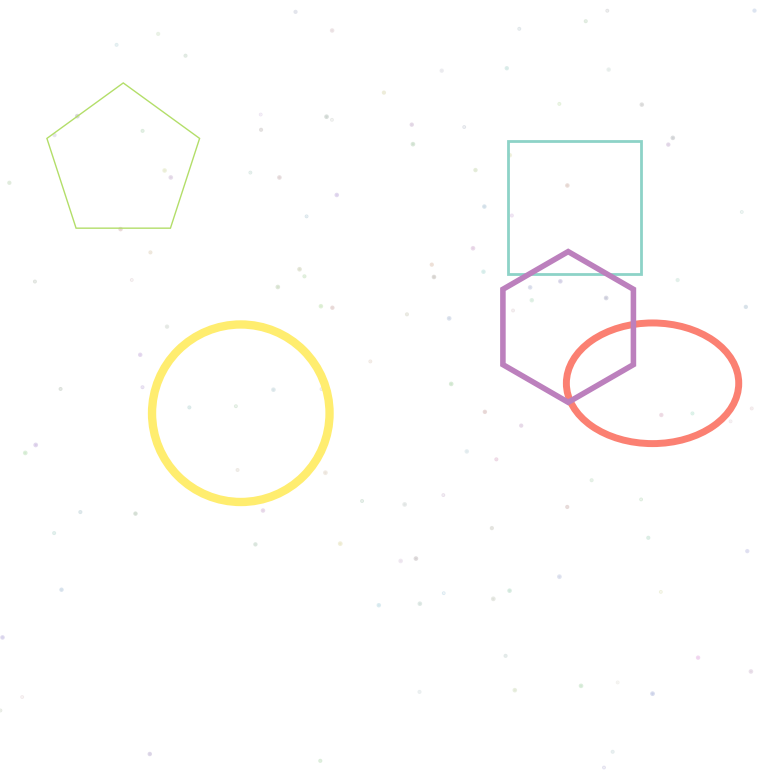[{"shape": "square", "thickness": 1, "radius": 0.43, "center": [0.746, 0.73]}, {"shape": "oval", "thickness": 2.5, "radius": 0.56, "center": [0.847, 0.502]}, {"shape": "pentagon", "thickness": 0.5, "radius": 0.52, "center": [0.16, 0.788]}, {"shape": "hexagon", "thickness": 2, "radius": 0.49, "center": [0.738, 0.575]}, {"shape": "circle", "thickness": 3, "radius": 0.58, "center": [0.313, 0.463]}]